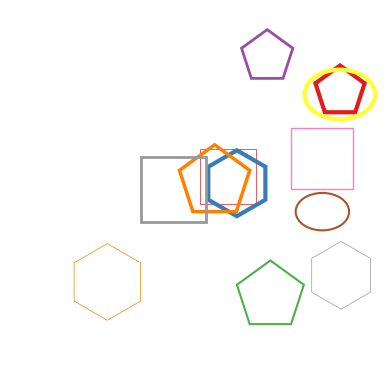[{"shape": "pentagon", "thickness": 3, "radius": 0.34, "center": [0.883, 0.763]}, {"shape": "square", "thickness": 0.5, "radius": 0.36, "center": [0.592, 0.541]}, {"shape": "hexagon", "thickness": 3, "radius": 0.43, "center": [0.615, 0.524]}, {"shape": "pentagon", "thickness": 1.5, "radius": 0.46, "center": [0.702, 0.232]}, {"shape": "pentagon", "thickness": 2, "radius": 0.35, "center": [0.694, 0.853]}, {"shape": "hexagon", "thickness": 0.5, "radius": 0.5, "center": [0.279, 0.268]}, {"shape": "pentagon", "thickness": 2.5, "radius": 0.48, "center": [0.557, 0.528]}, {"shape": "oval", "thickness": 3, "radius": 0.46, "center": [0.882, 0.755]}, {"shape": "oval", "thickness": 1.5, "radius": 0.35, "center": [0.837, 0.45]}, {"shape": "square", "thickness": 1, "radius": 0.4, "center": [0.836, 0.588]}, {"shape": "hexagon", "thickness": 0.5, "radius": 0.44, "center": [0.886, 0.285]}, {"shape": "square", "thickness": 2, "radius": 0.42, "center": [0.451, 0.508]}]